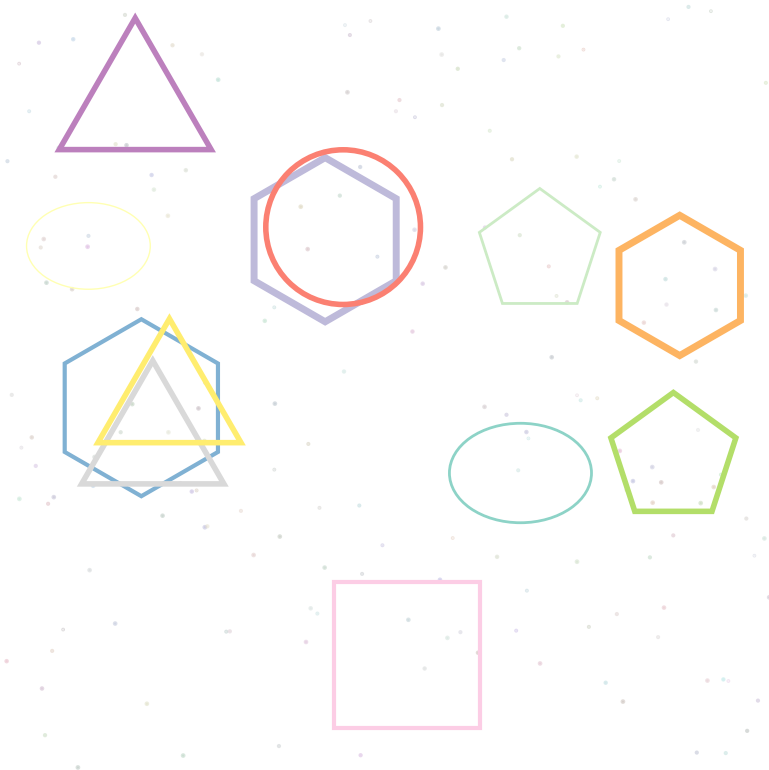[{"shape": "oval", "thickness": 1, "radius": 0.46, "center": [0.676, 0.386]}, {"shape": "oval", "thickness": 0.5, "radius": 0.4, "center": [0.115, 0.681]}, {"shape": "hexagon", "thickness": 2.5, "radius": 0.53, "center": [0.422, 0.689]}, {"shape": "circle", "thickness": 2, "radius": 0.5, "center": [0.446, 0.705]}, {"shape": "hexagon", "thickness": 1.5, "radius": 0.57, "center": [0.184, 0.471]}, {"shape": "hexagon", "thickness": 2.5, "radius": 0.46, "center": [0.883, 0.629]}, {"shape": "pentagon", "thickness": 2, "radius": 0.43, "center": [0.875, 0.405]}, {"shape": "square", "thickness": 1.5, "radius": 0.47, "center": [0.529, 0.15]}, {"shape": "triangle", "thickness": 2, "radius": 0.53, "center": [0.198, 0.425]}, {"shape": "triangle", "thickness": 2, "radius": 0.57, "center": [0.176, 0.863]}, {"shape": "pentagon", "thickness": 1, "radius": 0.41, "center": [0.701, 0.673]}, {"shape": "triangle", "thickness": 2, "radius": 0.54, "center": [0.22, 0.479]}]